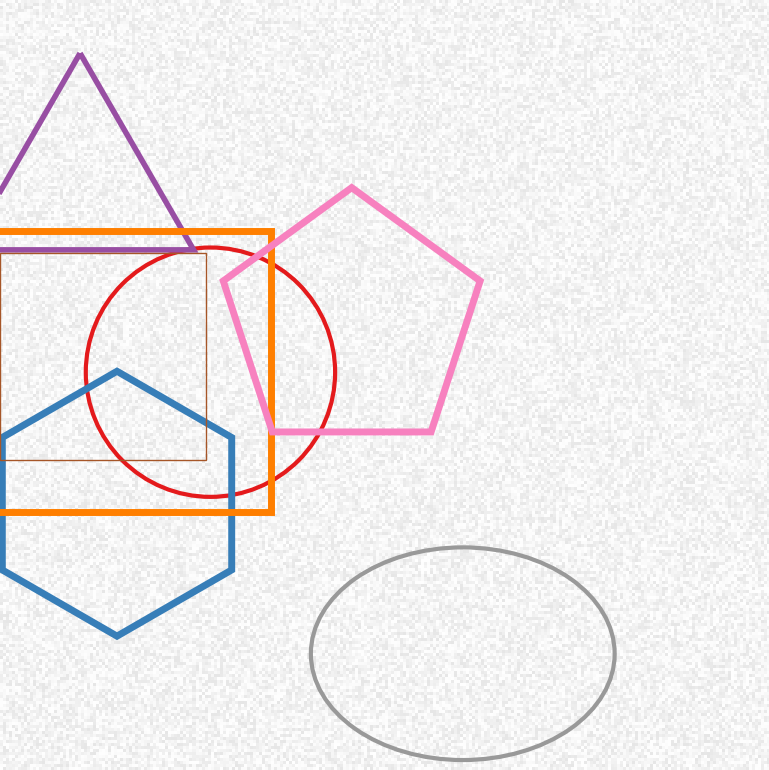[{"shape": "circle", "thickness": 1.5, "radius": 0.81, "center": [0.273, 0.517]}, {"shape": "hexagon", "thickness": 2.5, "radius": 0.86, "center": [0.152, 0.346]}, {"shape": "triangle", "thickness": 2, "radius": 0.85, "center": [0.104, 0.761]}, {"shape": "square", "thickness": 2.5, "radius": 0.91, "center": [0.169, 0.517]}, {"shape": "square", "thickness": 0.5, "radius": 0.67, "center": [0.134, 0.537]}, {"shape": "pentagon", "thickness": 2.5, "radius": 0.88, "center": [0.457, 0.581]}, {"shape": "oval", "thickness": 1.5, "radius": 0.99, "center": [0.601, 0.151]}]